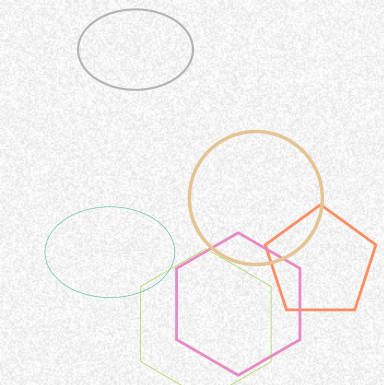[{"shape": "oval", "thickness": 0.5, "radius": 0.84, "center": [0.285, 0.345]}, {"shape": "pentagon", "thickness": 2, "radius": 0.76, "center": [0.833, 0.317]}, {"shape": "hexagon", "thickness": 2, "radius": 0.93, "center": [0.619, 0.21]}, {"shape": "hexagon", "thickness": 0.5, "radius": 0.98, "center": [0.535, 0.158]}, {"shape": "circle", "thickness": 2.5, "radius": 0.86, "center": [0.665, 0.486]}, {"shape": "oval", "thickness": 1.5, "radius": 0.75, "center": [0.352, 0.871]}]